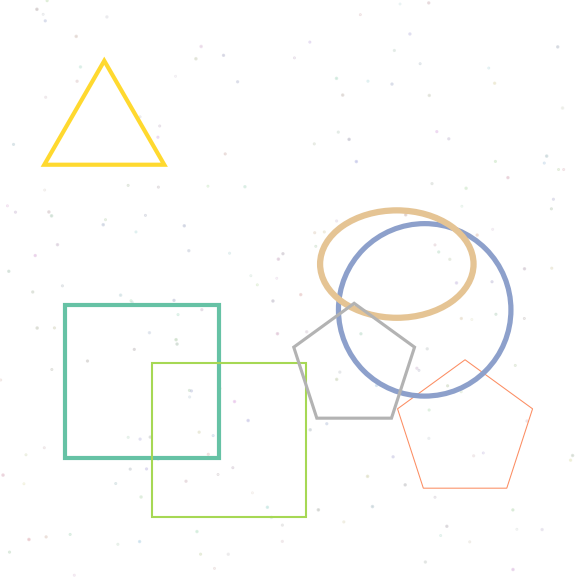[{"shape": "square", "thickness": 2, "radius": 0.66, "center": [0.246, 0.339]}, {"shape": "pentagon", "thickness": 0.5, "radius": 0.61, "center": [0.805, 0.253]}, {"shape": "circle", "thickness": 2.5, "radius": 0.75, "center": [0.735, 0.463]}, {"shape": "square", "thickness": 1, "radius": 0.67, "center": [0.396, 0.237]}, {"shape": "triangle", "thickness": 2, "radius": 0.6, "center": [0.181, 0.774]}, {"shape": "oval", "thickness": 3, "radius": 0.66, "center": [0.687, 0.542]}, {"shape": "pentagon", "thickness": 1.5, "radius": 0.55, "center": [0.613, 0.364]}]